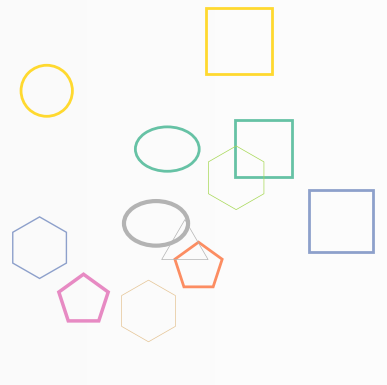[{"shape": "square", "thickness": 2, "radius": 0.37, "center": [0.68, 0.614]}, {"shape": "oval", "thickness": 2, "radius": 0.41, "center": [0.432, 0.613]}, {"shape": "pentagon", "thickness": 2, "radius": 0.32, "center": [0.512, 0.307]}, {"shape": "hexagon", "thickness": 1, "radius": 0.4, "center": [0.102, 0.357]}, {"shape": "square", "thickness": 2, "radius": 0.41, "center": [0.88, 0.426]}, {"shape": "pentagon", "thickness": 2.5, "radius": 0.33, "center": [0.216, 0.221]}, {"shape": "hexagon", "thickness": 0.5, "radius": 0.41, "center": [0.609, 0.538]}, {"shape": "circle", "thickness": 2, "radius": 0.33, "center": [0.121, 0.764]}, {"shape": "square", "thickness": 2, "radius": 0.43, "center": [0.618, 0.894]}, {"shape": "hexagon", "thickness": 0.5, "radius": 0.4, "center": [0.383, 0.192]}, {"shape": "triangle", "thickness": 0.5, "radius": 0.35, "center": [0.477, 0.36]}, {"shape": "oval", "thickness": 3, "radius": 0.41, "center": [0.403, 0.42]}]